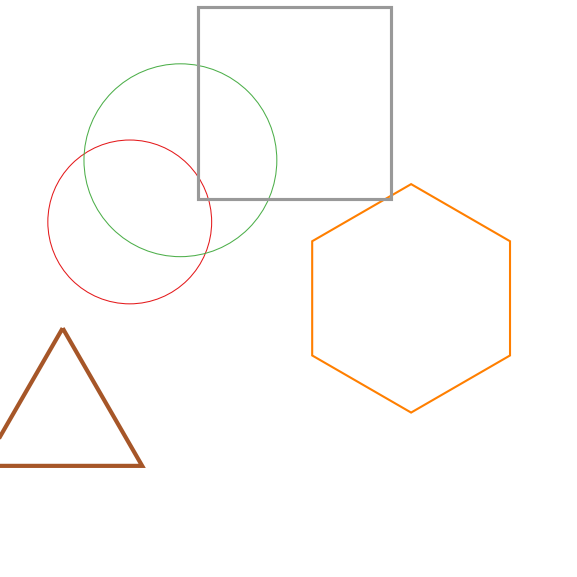[{"shape": "circle", "thickness": 0.5, "radius": 0.71, "center": [0.225, 0.615]}, {"shape": "circle", "thickness": 0.5, "radius": 0.83, "center": [0.312, 0.722]}, {"shape": "hexagon", "thickness": 1, "radius": 0.99, "center": [0.712, 0.483]}, {"shape": "triangle", "thickness": 2, "radius": 0.79, "center": [0.109, 0.272]}, {"shape": "square", "thickness": 1.5, "radius": 0.83, "center": [0.51, 0.821]}]